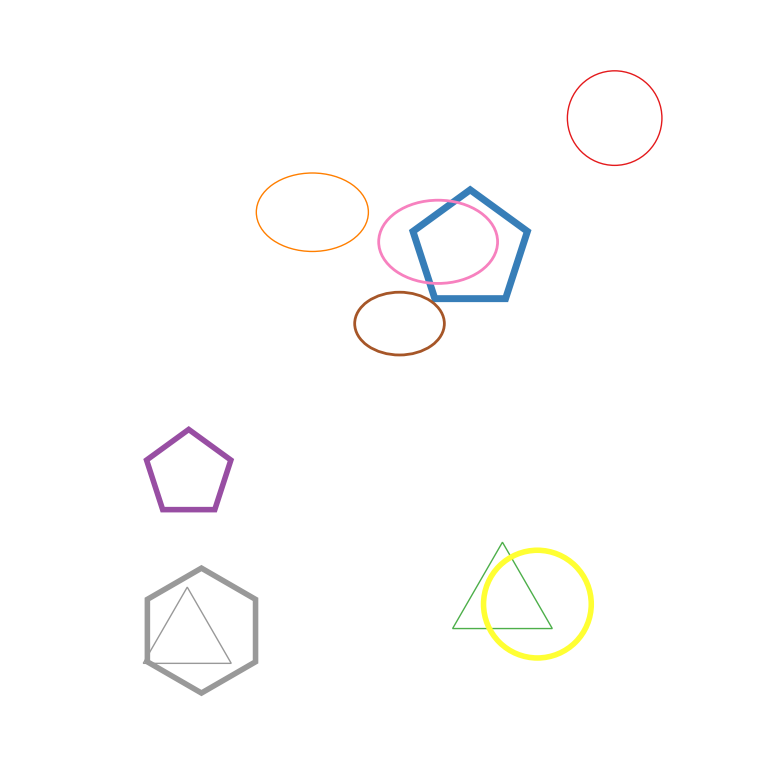[{"shape": "circle", "thickness": 0.5, "radius": 0.31, "center": [0.798, 0.847]}, {"shape": "pentagon", "thickness": 2.5, "radius": 0.39, "center": [0.611, 0.675]}, {"shape": "triangle", "thickness": 0.5, "radius": 0.37, "center": [0.653, 0.221]}, {"shape": "pentagon", "thickness": 2, "radius": 0.29, "center": [0.245, 0.385]}, {"shape": "oval", "thickness": 0.5, "radius": 0.36, "center": [0.406, 0.724]}, {"shape": "circle", "thickness": 2, "radius": 0.35, "center": [0.698, 0.215]}, {"shape": "oval", "thickness": 1, "radius": 0.29, "center": [0.519, 0.58]}, {"shape": "oval", "thickness": 1, "radius": 0.39, "center": [0.569, 0.686]}, {"shape": "triangle", "thickness": 0.5, "radius": 0.33, "center": [0.243, 0.171]}, {"shape": "hexagon", "thickness": 2, "radius": 0.41, "center": [0.262, 0.181]}]